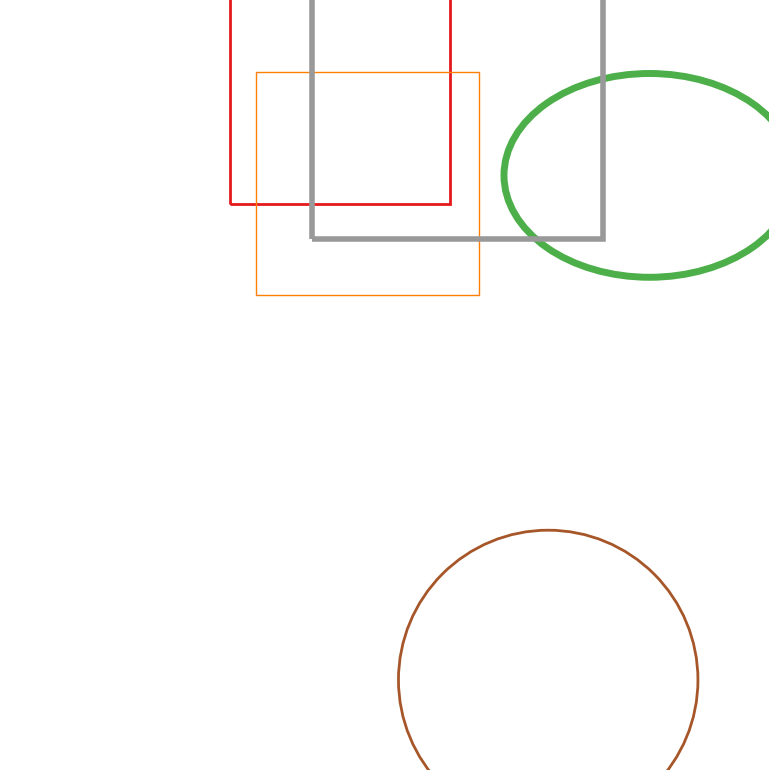[{"shape": "square", "thickness": 1, "radius": 0.71, "center": [0.442, 0.878]}, {"shape": "oval", "thickness": 2.5, "radius": 0.95, "center": [0.844, 0.772]}, {"shape": "square", "thickness": 0.5, "radius": 0.72, "center": [0.478, 0.762]}, {"shape": "circle", "thickness": 1, "radius": 0.97, "center": [0.712, 0.117]}, {"shape": "square", "thickness": 2, "radius": 0.94, "center": [0.594, 0.877]}]